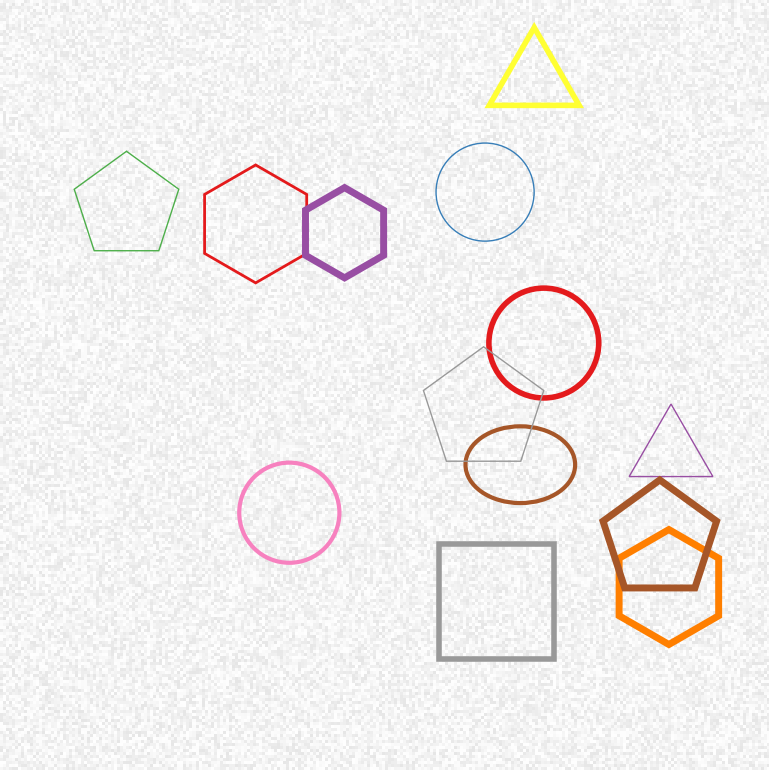[{"shape": "hexagon", "thickness": 1, "radius": 0.38, "center": [0.332, 0.709]}, {"shape": "circle", "thickness": 2, "radius": 0.36, "center": [0.706, 0.554]}, {"shape": "circle", "thickness": 0.5, "radius": 0.32, "center": [0.63, 0.751]}, {"shape": "pentagon", "thickness": 0.5, "radius": 0.36, "center": [0.164, 0.732]}, {"shape": "triangle", "thickness": 0.5, "radius": 0.31, "center": [0.871, 0.412]}, {"shape": "hexagon", "thickness": 2.5, "radius": 0.29, "center": [0.447, 0.698]}, {"shape": "hexagon", "thickness": 2.5, "radius": 0.37, "center": [0.869, 0.238]}, {"shape": "triangle", "thickness": 2, "radius": 0.34, "center": [0.694, 0.897]}, {"shape": "pentagon", "thickness": 2.5, "radius": 0.39, "center": [0.857, 0.299]}, {"shape": "oval", "thickness": 1.5, "radius": 0.36, "center": [0.676, 0.397]}, {"shape": "circle", "thickness": 1.5, "radius": 0.33, "center": [0.376, 0.334]}, {"shape": "square", "thickness": 2, "radius": 0.37, "center": [0.645, 0.219]}, {"shape": "pentagon", "thickness": 0.5, "radius": 0.41, "center": [0.628, 0.467]}]